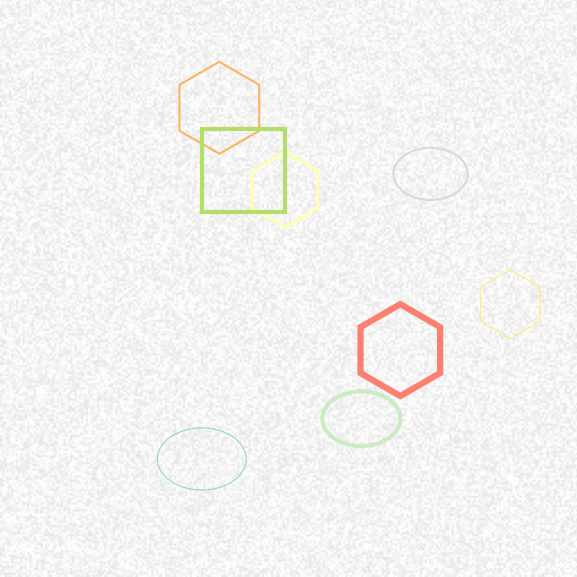[{"shape": "oval", "thickness": 0.5, "radius": 0.38, "center": [0.349, 0.204]}, {"shape": "hexagon", "thickness": 1.5, "radius": 0.33, "center": [0.493, 0.671]}, {"shape": "hexagon", "thickness": 3, "radius": 0.4, "center": [0.693, 0.393]}, {"shape": "hexagon", "thickness": 1, "radius": 0.4, "center": [0.38, 0.812]}, {"shape": "square", "thickness": 2, "radius": 0.36, "center": [0.421, 0.704]}, {"shape": "oval", "thickness": 1, "radius": 0.32, "center": [0.746, 0.698]}, {"shape": "oval", "thickness": 2, "radius": 0.34, "center": [0.626, 0.274]}, {"shape": "hexagon", "thickness": 0.5, "radius": 0.3, "center": [0.883, 0.473]}]